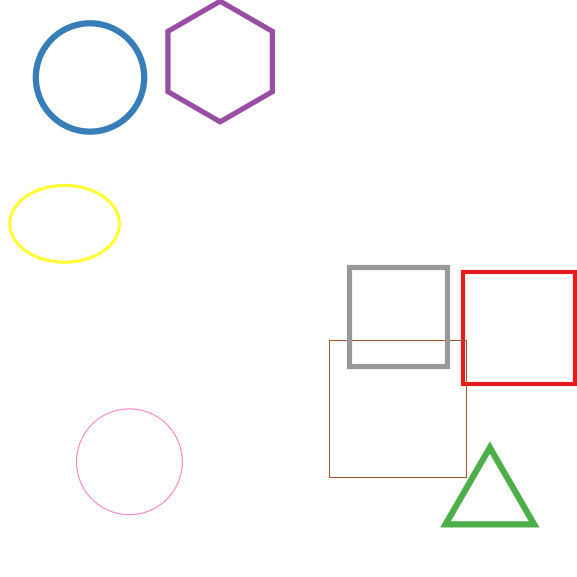[{"shape": "square", "thickness": 2, "radius": 0.49, "center": [0.899, 0.43]}, {"shape": "circle", "thickness": 3, "radius": 0.47, "center": [0.156, 0.865]}, {"shape": "triangle", "thickness": 3, "radius": 0.44, "center": [0.848, 0.135]}, {"shape": "hexagon", "thickness": 2.5, "radius": 0.52, "center": [0.381, 0.893]}, {"shape": "oval", "thickness": 1.5, "radius": 0.48, "center": [0.112, 0.612]}, {"shape": "square", "thickness": 0.5, "radius": 0.59, "center": [0.688, 0.292]}, {"shape": "circle", "thickness": 0.5, "radius": 0.46, "center": [0.224, 0.2]}, {"shape": "square", "thickness": 2.5, "radius": 0.43, "center": [0.689, 0.451]}]